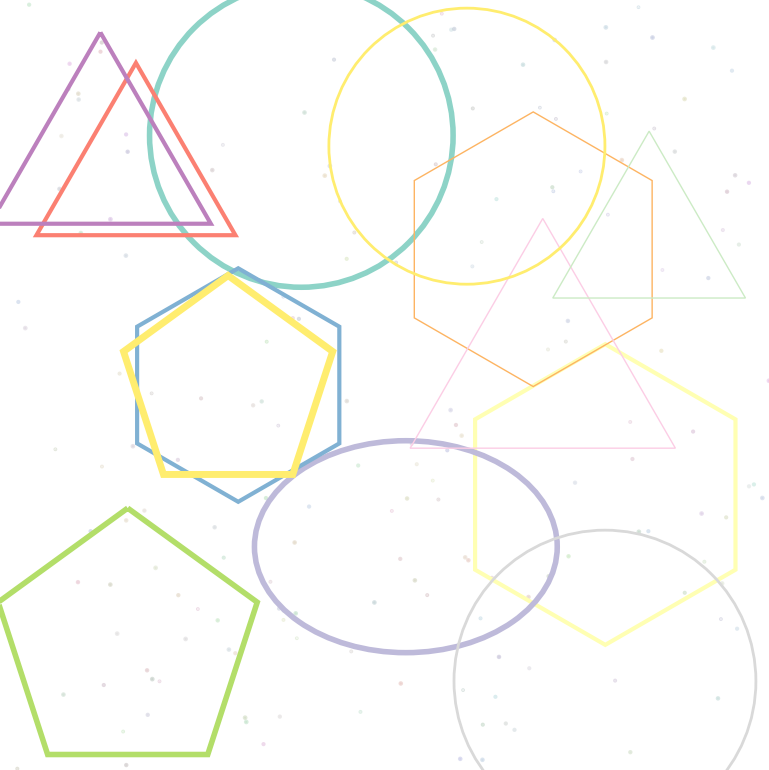[{"shape": "circle", "thickness": 2, "radius": 0.99, "center": [0.391, 0.824]}, {"shape": "hexagon", "thickness": 1.5, "radius": 0.98, "center": [0.786, 0.358]}, {"shape": "oval", "thickness": 2, "radius": 0.98, "center": [0.527, 0.29]}, {"shape": "triangle", "thickness": 1.5, "radius": 0.75, "center": [0.177, 0.769]}, {"shape": "hexagon", "thickness": 1.5, "radius": 0.76, "center": [0.309, 0.5]}, {"shape": "hexagon", "thickness": 0.5, "radius": 0.89, "center": [0.692, 0.676]}, {"shape": "pentagon", "thickness": 2, "radius": 0.88, "center": [0.166, 0.163]}, {"shape": "triangle", "thickness": 0.5, "radius": 0.99, "center": [0.705, 0.517]}, {"shape": "circle", "thickness": 1, "radius": 0.98, "center": [0.786, 0.115]}, {"shape": "triangle", "thickness": 1.5, "radius": 0.83, "center": [0.13, 0.792]}, {"shape": "triangle", "thickness": 0.5, "radius": 0.72, "center": [0.843, 0.685]}, {"shape": "circle", "thickness": 1, "radius": 0.9, "center": [0.606, 0.81]}, {"shape": "pentagon", "thickness": 2.5, "radius": 0.71, "center": [0.296, 0.499]}]